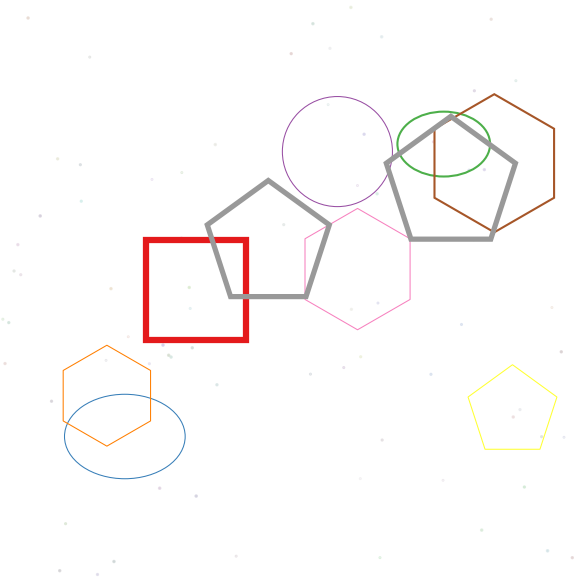[{"shape": "square", "thickness": 3, "radius": 0.43, "center": [0.34, 0.496]}, {"shape": "oval", "thickness": 0.5, "radius": 0.52, "center": [0.216, 0.243]}, {"shape": "oval", "thickness": 1, "radius": 0.4, "center": [0.768, 0.75]}, {"shape": "circle", "thickness": 0.5, "radius": 0.48, "center": [0.584, 0.737]}, {"shape": "hexagon", "thickness": 0.5, "radius": 0.44, "center": [0.185, 0.314]}, {"shape": "pentagon", "thickness": 0.5, "radius": 0.4, "center": [0.887, 0.287]}, {"shape": "hexagon", "thickness": 1, "radius": 0.6, "center": [0.856, 0.716]}, {"shape": "hexagon", "thickness": 0.5, "radius": 0.53, "center": [0.619, 0.533]}, {"shape": "pentagon", "thickness": 2.5, "radius": 0.59, "center": [0.781, 0.68]}, {"shape": "pentagon", "thickness": 2.5, "radius": 0.56, "center": [0.465, 0.575]}]